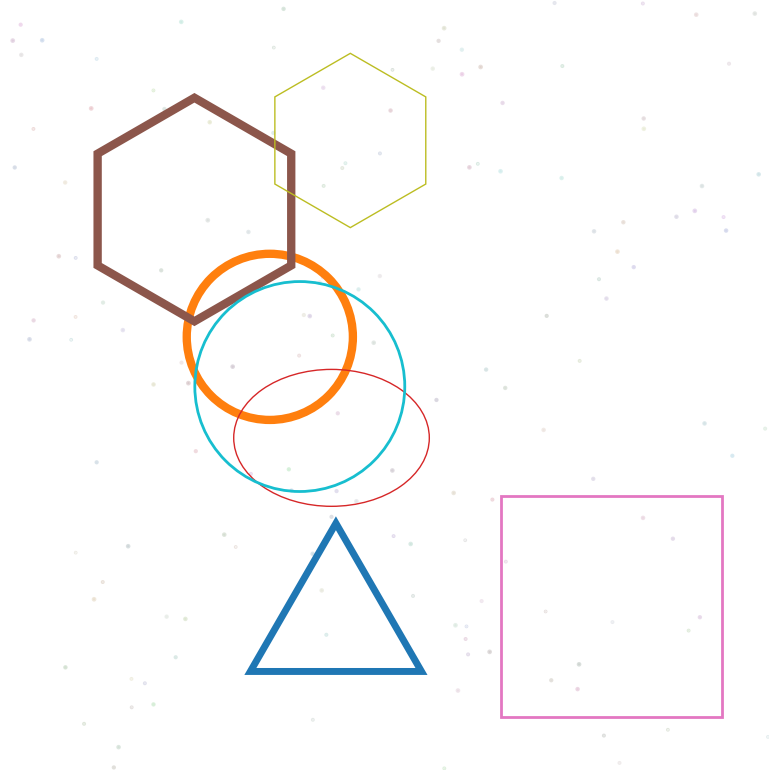[{"shape": "triangle", "thickness": 2.5, "radius": 0.64, "center": [0.436, 0.192]}, {"shape": "circle", "thickness": 3, "radius": 0.54, "center": [0.35, 0.563]}, {"shape": "oval", "thickness": 0.5, "radius": 0.64, "center": [0.431, 0.431]}, {"shape": "hexagon", "thickness": 3, "radius": 0.73, "center": [0.253, 0.728]}, {"shape": "square", "thickness": 1, "radius": 0.72, "center": [0.795, 0.213]}, {"shape": "hexagon", "thickness": 0.5, "radius": 0.57, "center": [0.455, 0.818]}, {"shape": "circle", "thickness": 1, "radius": 0.68, "center": [0.389, 0.498]}]